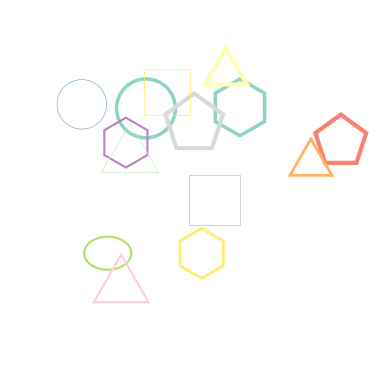[{"shape": "hexagon", "thickness": 2.5, "radius": 0.37, "center": [0.623, 0.721]}, {"shape": "circle", "thickness": 2.5, "radius": 0.38, "center": [0.379, 0.718]}, {"shape": "triangle", "thickness": 3, "radius": 0.31, "center": [0.587, 0.812]}, {"shape": "square", "thickness": 0.5, "radius": 0.33, "center": [0.557, 0.481]}, {"shape": "pentagon", "thickness": 3, "radius": 0.35, "center": [0.885, 0.633]}, {"shape": "circle", "thickness": 0.5, "radius": 0.32, "center": [0.213, 0.729]}, {"shape": "triangle", "thickness": 2, "radius": 0.31, "center": [0.808, 0.576]}, {"shape": "oval", "thickness": 1.5, "radius": 0.31, "center": [0.28, 0.342]}, {"shape": "triangle", "thickness": 1.5, "radius": 0.41, "center": [0.315, 0.256]}, {"shape": "pentagon", "thickness": 3, "radius": 0.39, "center": [0.504, 0.679]}, {"shape": "hexagon", "thickness": 1.5, "radius": 0.32, "center": [0.327, 0.63]}, {"shape": "triangle", "thickness": 0.5, "radius": 0.43, "center": [0.338, 0.595]}, {"shape": "hexagon", "thickness": 2, "radius": 0.32, "center": [0.524, 0.342]}, {"shape": "square", "thickness": 0.5, "radius": 0.3, "center": [0.434, 0.76]}]